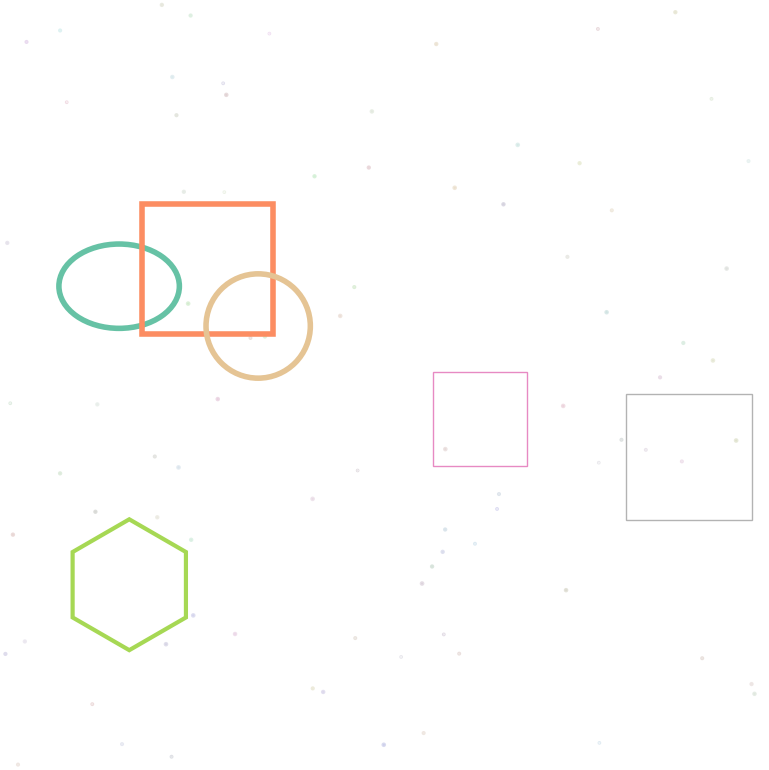[{"shape": "oval", "thickness": 2, "radius": 0.39, "center": [0.155, 0.628]}, {"shape": "square", "thickness": 2, "radius": 0.42, "center": [0.269, 0.651]}, {"shape": "square", "thickness": 0.5, "radius": 0.3, "center": [0.623, 0.456]}, {"shape": "hexagon", "thickness": 1.5, "radius": 0.42, "center": [0.168, 0.241]}, {"shape": "circle", "thickness": 2, "radius": 0.34, "center": [0.335, 0.577]}, {"shape": "square", "thickness": 0.5, "radius": 0.41, "center": [0.895, 0.406]}]